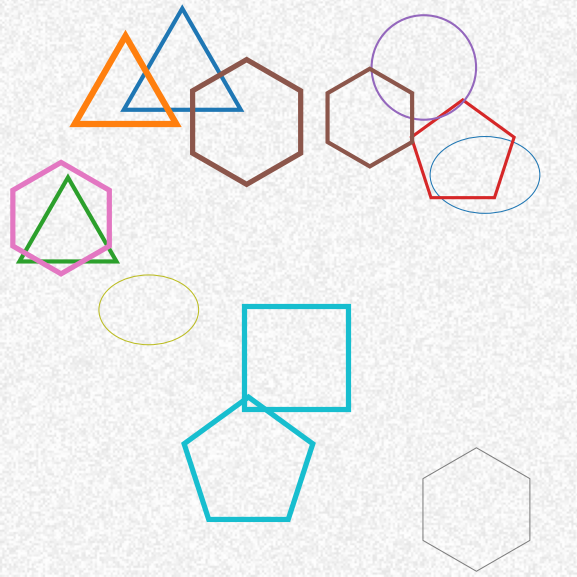[{"shape": "oval", "thickness": 0.5, "radius": 0.48, "center": [0.84, 0.696]}, {"shape": "triangle", "thickness": 2, "radius": 0.58, "center": [0.316, 0.868]}, {"shape": "triangle", "thickness": 3, "radius": 0.51, "center": [0.217, 0.835]}, {"shape": "triangle", "thickness": 2, "radius": 0.48, "center": [0.118, 0.595]}, {"shape": "pentagon", "thickness": 1.5, "radius": 0.47, "center": [0.801, 0.733]}, {"shape": "circle", "thickness": 1, "radius": 0.45, "center": [0.734, 0.882]}, {"shape": "hexagon", "thickness": 2.5, "radius": 0.54, "center": [0.427, 0.788]}, {"shape": "hexagon", "thickness": 2, "radius": 0.42, "center": [0.64, 0.796]}, {"shape": "hexagon", "thickness": 2.5, "radius": 0.48, "center": [0.106, 0.621]}, {"shape": "hexagon", "thickness": 0.5, "radius": 0.53, "center": [0.825, 0.117]}, {"shape": "oval", "thickness": 0.5, "radius": 0.43, "center": [0.258, 0.463]}, {"shape": "pentagon", "thickness": 2.5, "radius": 0.59, "center": [0.43, 0.194]}, {"shape": "square", "thickness": 2.5, "radius": 0.45, "center": [0.512, 0.38]}]